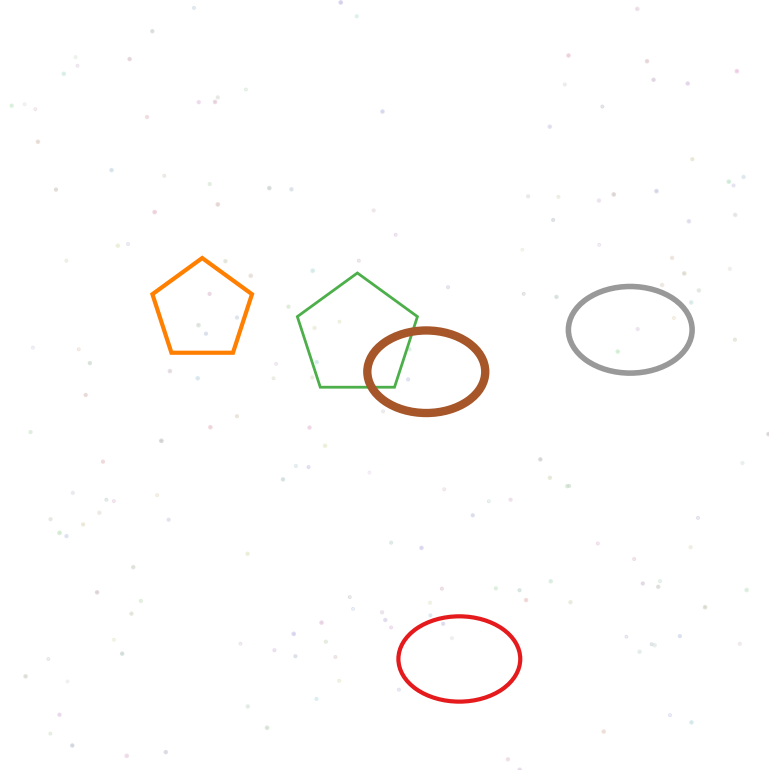[{"shape": "oval", "thickness": 1.5, "radius": 0.4, "center": [0.597, 0.144]}, {"shape": "pentagon", "thickness": 1, "radius": 0.41, "center": [0.464, 0.563]}, {"shape": "pentagon", "thickness": 1.5, "radius": 0.34, "center": [0.263, 0.597]}, {"shape": "oval", "thickness": 3, "radius": 0.38, "center": [0.554, 0.517]}, {"shape": "oval", "thickness": 2, "radius": 0.4, "center": [0.819, 0.572]}]